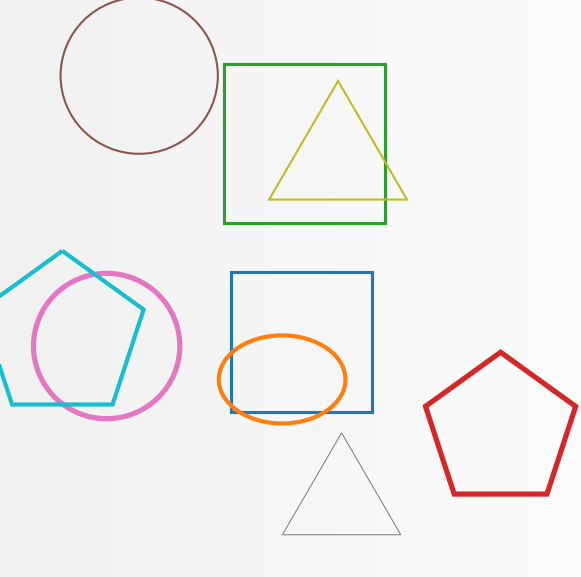[{"shape": "square", "thickness": 1.5, "radius": 0.6, "center": [0.519, 0.406]}, {"shape": "oval", "thickness": 2, "radius": 0.54, "center": [0.485, 0.342]}, {"shape": "square", "thickness": 1.5, "radius": 0.69, "center": [0.524, 0.751]}, {"shape": "pentagon", "thickness": 2.5, "radius": 0.68, "center": [0.861, 0.253]}, {"shape": "circle", "thickness": 1, "radius": 0.68, "center": [0.239, 0.868]}, {"shape": "circle", "thickness": 2.5, "radius": 0.63, "center": [0.183, 0.4]}, {"shape": "triangle", "thickness": 0.5, "radius": 0.59, "center": [0.588, 0.132]}, {"shape": "triangle", "thickness": 1, "radius": 0.68, "center": [0.582, 0.722]}, {"shape": "pentagon", "thickness": 2, "radius": 0.74, "center": [0.107, 0.418]}]